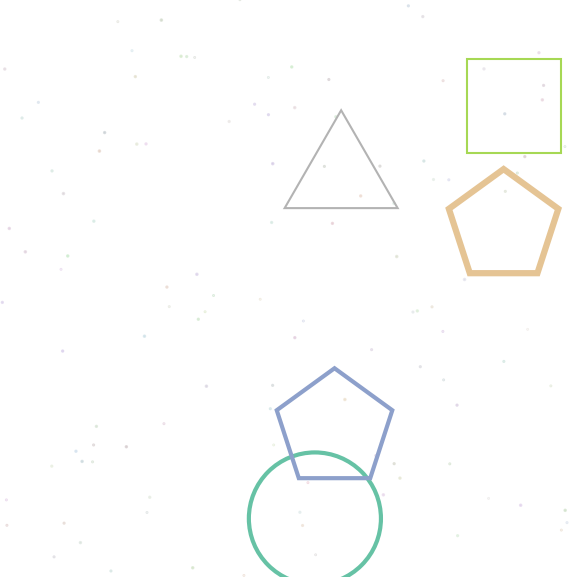[{"shape": "circle", "thickness": 2, "radius": 0.57, "center": [0.545, 0.101]}, {"shape": "pentagon", "thickness": 2, "radius": 0.53, "center": [0.579, 0.256]}, {"shape": "square", "thickness": 1, "radius": 0.4, "center": [0.89, 0.815]}, {"shape": "pentagon", "thickness": 3, "radius": 0.5, "center": [0.872, 0.607]}, {"shape": "triangle", "thickness": 1, "radius": 0.56, "center": [0.591, 0.695]}]